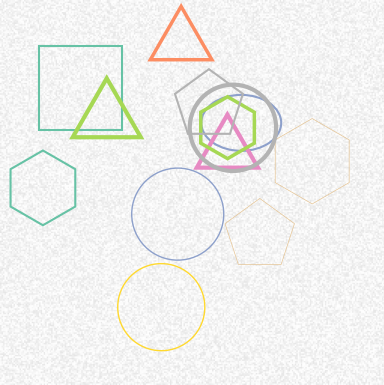[{"shape": "square", "thickness": 1.5, "radius": 0.54, "center": [0.209, 0.772]}, {"shape": "hexagon", "thickness": 1.5, "radius": 0.49, "center": [0.111, 0.512]}, {"shape": "triangle", "thickness": 2.5, "radius": 0.46, "center": [0.47, 0.891]}, {"shape": "circle", "thickness": 1, "radius": 0.6, "center": [0.462, 0.444]}, {"shape": "oval", "thickness": 1.5, "radius": 0.52, "center": [0.627, 0.681]}, {"shape": "triangle", "thickness": 3, "radius": 0.46, "center": [0.591, 0.611]}, {"shape": "hexagon", "thickness": 2.5, "radius": 0.4, "center": [0.591, 0.668]}, {"shape": "triangle", "thickness": 3, "radius": 0.51, "center": [0.277, 0.695]}, {"shape": "circle", "thickness": 1, "radius": 0.57, "center": [0.419, 0.202]}, {"shape": "hexagon", "thickness": 0.5, "radius": 0.55, "center": [0.811, 0.581]}, {"shape": "pentagon", "thickness": 0.5, "radius": 0.47, "center": [0.675, 0.39]}, {"shape": "pentagon", "thickness": 1.5, "radius": 0.46, "center": [0.543, 0.727]}, {"shape": "circle", "thickness": 3, "radius": 0.56, "center": [0.605, 0.668]}]